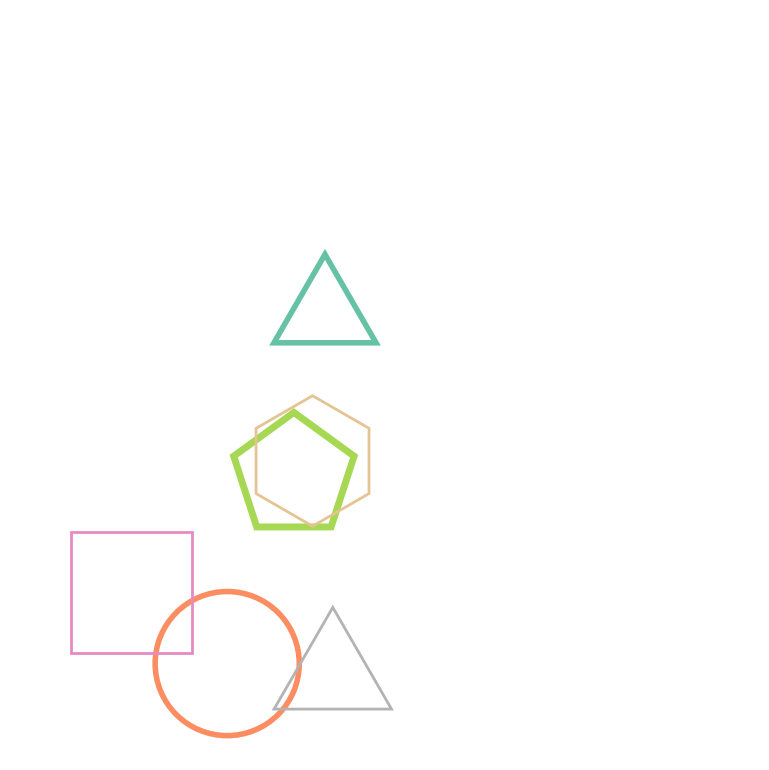[{"shape": "triangle", "thickness": 2, "radius": 0.38, "center": [0.422, 0.593]}, {"shape": "circle", "thickness": 2, "radius": 0.47, "center": [0.295, 0.138]}, {"shape": "square", "thickness": 1, "radius": 0.39, "center": [0.171, 0.23]}, {"shape": "pentagon", "thickness": 2.5, "radius": 0.41, "center": [0.382, 0.382]}, {"shape": "hexagon", "thickness": 1, "radius": 0.42, "center": [0.406, 0.401]}, {"shape": "triangle", "thickness": 1, "radius": 0.44, "center": [0.432, 0.123]}]